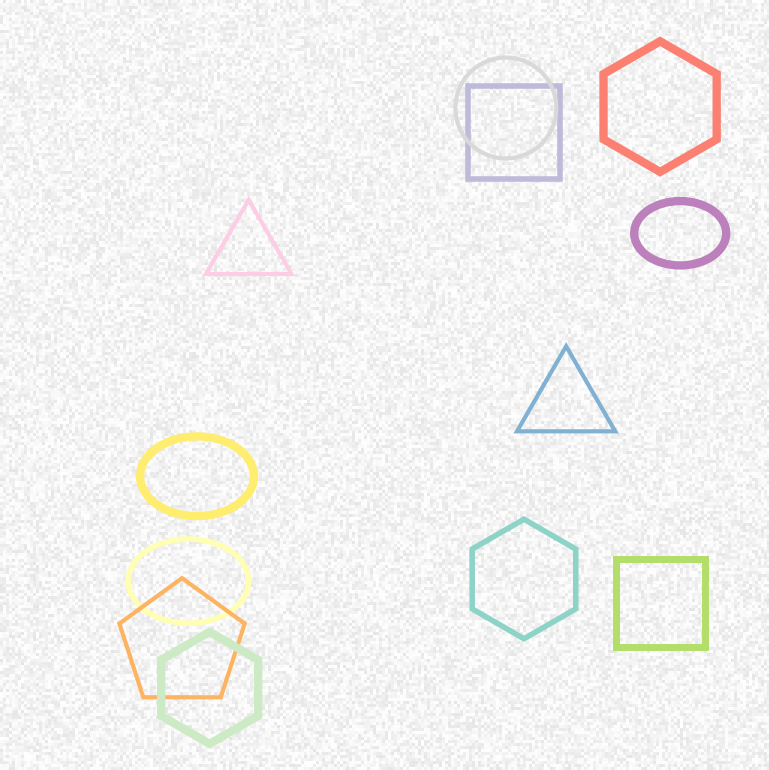[{"shape": "hexagon", "thickness": 2, "radius": 0.39, "center": [0.68, 0.248]}, {"shape": "oval", "thickness": 2, "radius": 0.39, "center": [0.245, 0.245]}, {"shape": "square", "thickness": 2, "radius": 0.3, "center": [0.668, 0.828]}, {"shape": "hexagon", "thickness": 3, "radius": 0.42, "center": [0.857, 0.862]}, {"shape": "triangle", "thickness": 1.5, "radius": 0.37, "center": [0.735, 0.477]}, {"shape": "pentagon", "thickness": 1.5, "radius": 0.43, "center": [0.236, 0.164]}, {"shape": "square", "thickness": 2.5, "radius": 0.29, "center": [0.858, 0.217]}, {"shape": "triangle", "thickness": 1.5, "radius": 0.32, "center": [0.323, 0.676]}, {"shape": "circle", "thickness": 1.5, "radius": 0.33, "center": [0.657, 0.86]}, {"shape": "oval", "thickness": 3, "radius": 0.3, "center": [0.883, 0.697]}, {"shape": "hexagon", "thickness": 3, "radius": 0.36, "center": [0.272, 0.107]}, {"shape": "oval", "thickness": 3, "radius": 0.37, "center": [0.256, 0.381]}]